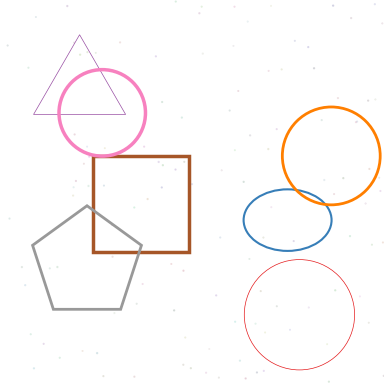[{"shape": "circle", "thickness": 0.5, "radius": 0.72, "center": [0.778, 0.182]}, {"shape": "oval", "thickness": 1.5, "radius": 0.57, "center": [0.747, 0.428]}, {"shape": "triangle", "thickness": 0.5, "radius": 0.69, "center": [0.207, 0.772]}, {"shape": "circle", "thickness": 2, "radius": 0.64, "center": [0.86, 0.595]}, {"shape": "square", "thickness": 2.5, "radius": 0.62, "center": [0.366, 0.471]}, {"shape": "circle", "thickness": 2.5, "radius": 0.56, "center": [0.266, 0.707]}, {"shape": "pentagon", "thickness": 2, "radius": 0.74, "center": [0.226, 0.317]}]